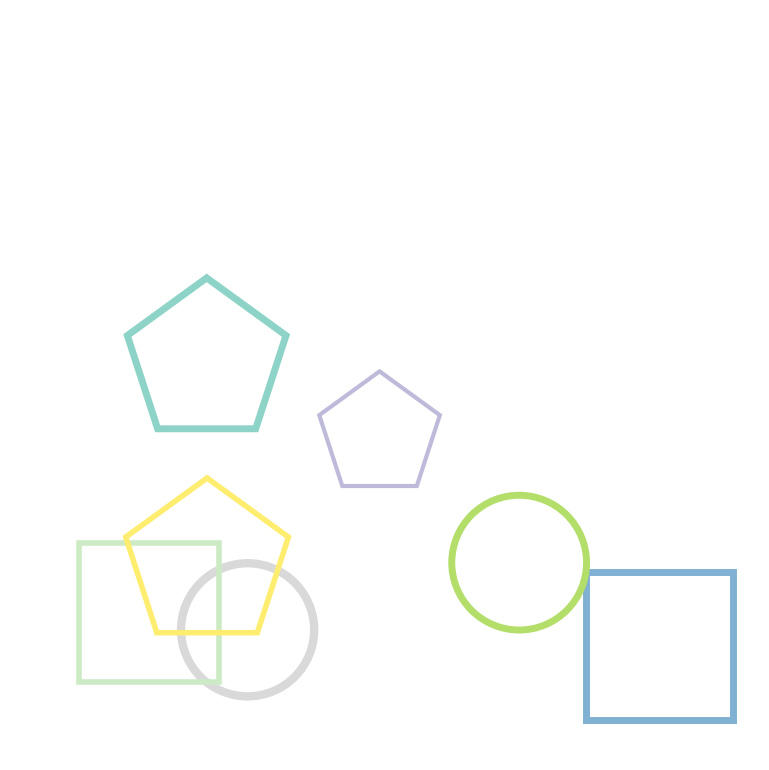[{"shape": "pentagon", "thickness": 2.5, "radius": 0.54, "center": [0.268, 0.531]}, {"shape": "pentagon", "thickness": 1.5, "radius": 0.41, "center": [0.493, 0.435]}, {"shape": "square", "thickness": 2.5, "radius": 0.48, "center": [0.856, 0.161]}, {"shape": "circle", "thickness": 2.5, "radius": 0.44, "center": [0.674, 0.269]}, {"shape": "circle", "thickness": 3, "radius": 0.43, "center": [0.322, 0.182]}, {"shape": "square", "thickness": 2, "radius": 0.45, "center": [0.193, 0.205]}, {"shape": "pentagon", "thickness": 2, "radius": 0.56, "center": [0.269, 0.268]}]